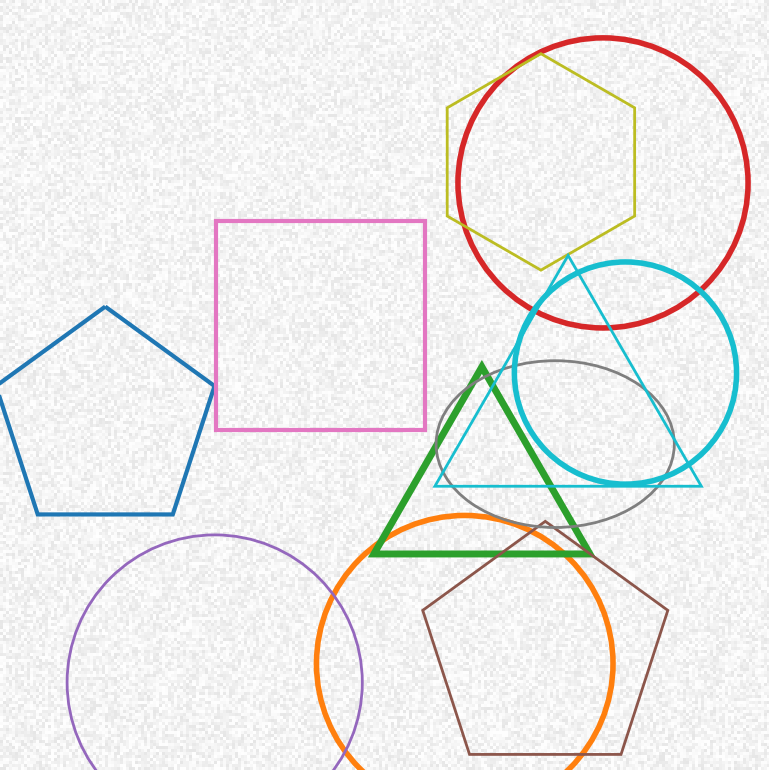[{"shape": "pentagon", "thickness": 1.5, "radius": 0.75, "center": [0.137, 0.453]}, {"shape": "circle", "thickness": 2, "radius": 0.96, "center": [0.604, 0.138]}, {"shape": "triangle", "thickness": 2.5, "radius": 0.81, "center": [0.626, 0.362]}, {"shape": "circle", "thickness": 2, "radius": 0.94, "center": [0.783, 0.762]}, {"shape": "circle", "thickness": 1, "radius": 0.96, "center": [0.279, 0.114]}, {"shape": "pentagon", "thickness": 1, "radius": 0.84, "center": [0.708, 0.156]}, {"shape": "square", "thickness": 1.5, "radius": 0.68, "center": [0.416, 0.577]}, {"shape": "oval", "thickness": 1, "radius": 0.77, "center": [0.721, 0.423]}, {"shape": "hexagon", "thickness": 1, "radius": 0.7, "center": [0.703, 0.79]}, {"shape": "triangle", "thickness": 1, "radius": 1.0, "center": [0.738, 0.468]}, {"shape": "circle", "thickness": 2, "radius": 0.72, "center": [0.812, 0.516]}]